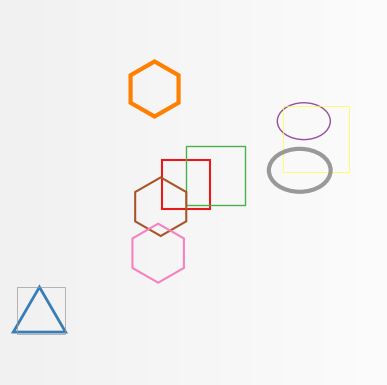[{"shape": "square", "thickness": 1.5, "radius": 0.31, "center": [0.481, 0.521]}, {"shape": "triangle", "thickness": 2, "radius": 0.39, "center": [0.102, 0.176]}, {"shape": "square", "thickness": 1, "radius": 0.38, "center": [0.556, 0.544]}, {"shape": "oval", "thickness": 1, "radius": 0.34, "center": [0.784, 0.685]}, {"shape": "hexagon", "thickness": 3, "radius": 0.36, "center": [0.399, 0.769]}, {"shape": "square", "thickness": 0.5, "radius": 0.43, "center": [0.815, 0.639]}, {"shape": "hexagon", "thickness": 1.5, "radius": 0.38, "center": [0.415, 0.463]}, {"shape": "hexagon", "thickness": 1.5, "radius": 0.38, "center": [0.408, 0.342]}, {"shape": "square", "thickness": 0.5, "radius": 0.31, "center": [0.106, 0.194]}, {"shape": "oval", "thickness": 3, "radius": 0.4, "center": [0.774, 0.558]}]